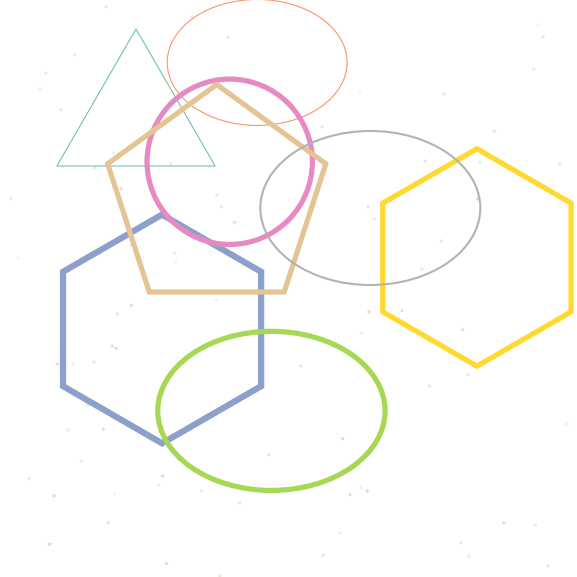[{"shape": "triangle", "thickness": 0.5, "radius": 0.79, "center": [0.236, 0.791]}, {"shape": "oval", "thickness": 0.5, "radius": 0.78, "center": [0.445, 0.891]}, {"shape": "hexagon", "thickness": 3, "radius": 0.99, "center": [0.281, 0.429]}, {"shape": "circle", "thickness": 2.5, "radius": 0.72, "center": [0.398, 0.719]}, {"shape": "oval", "thickness": 2.5, "radius": 0.98, "center": [0.47, 0.288]}, {"shape": "hexagon", "thickness": 2.5, "radius": 0.94, "center": [0.826, 0.553]}, {"shape": "pentagon", "thickness": 2.5, "radius": 0.99, "center": [0.375, 0.654]}, {"shape": "oval", "thickness": 1, "radius": 0.95, "center": [0.641, 0.639]}]